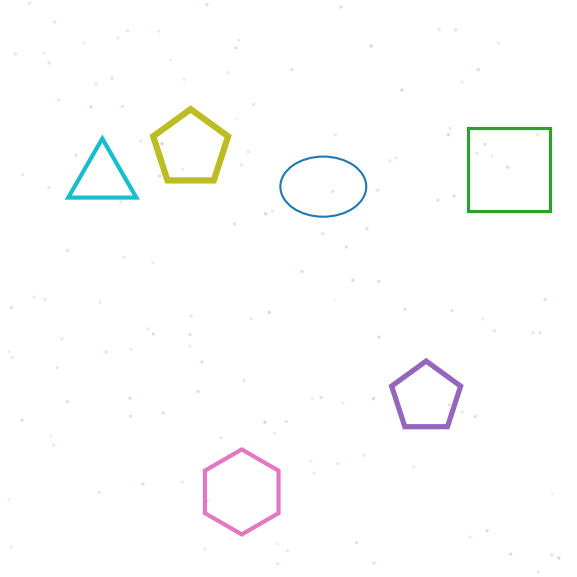[{"shape": "oval", "thickness": 1, "radius": 0.37, "center": [0.56, 0.676]}, {"shape": "square", "thickness": 1.5, "radius": 0.36, "center": [0.882, 0.705]}, {"shape": "pentagon", "thickness": 2.5, "radius": 0.31, "center": [0.738, 0.311]}, {"shape": "hexagon", "thickness": 2, "radius": 0.37, "center": [0.419, 0.147]}, {"shape": "pentagon", "thickness": 3, "radius": 0.34, "center": [0.33, 0.742]}, {"shape": "triangle", "thickness": 2, "radius": 0.34, "center": [0.177, 0.691]}]